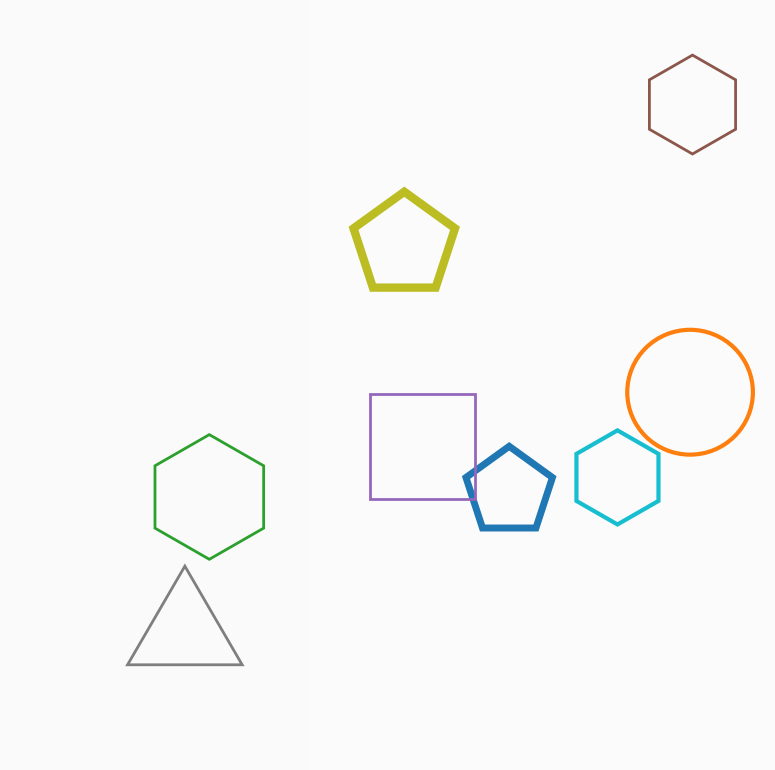[{"shape": "pentagon", "thickness": 2.5, "radius": 0.29, "center": [0.657, 0.362]}, {"shape": "circle", "thickness": 1.5, "radius": 0.41, "center": [0.89, 0.491]}, {"shape": "hexagon", "thickness": 1, "radius": 0.4, "center": [0.27, 0.355]}, {"shape": "square", "thickness": 1, "radius": 0.34, "center": [0.545, 0.42]}, {"shape": "hexagon", "thickness": 1, "radius": 0.32, "center": [0.894, 0.864]}, {"shape": "triangle", "thickness": 1, "radius": 0.43, "center": [0.239, 0.179]}, {"shape": "pentagon", "thickness": 3, "radius": 0.34, "center": [0.522, 0.682]}, {"shape": "hexagon", "thickness": 1.5, "radius": 0.31, "center": [0.797, 0.38]}]